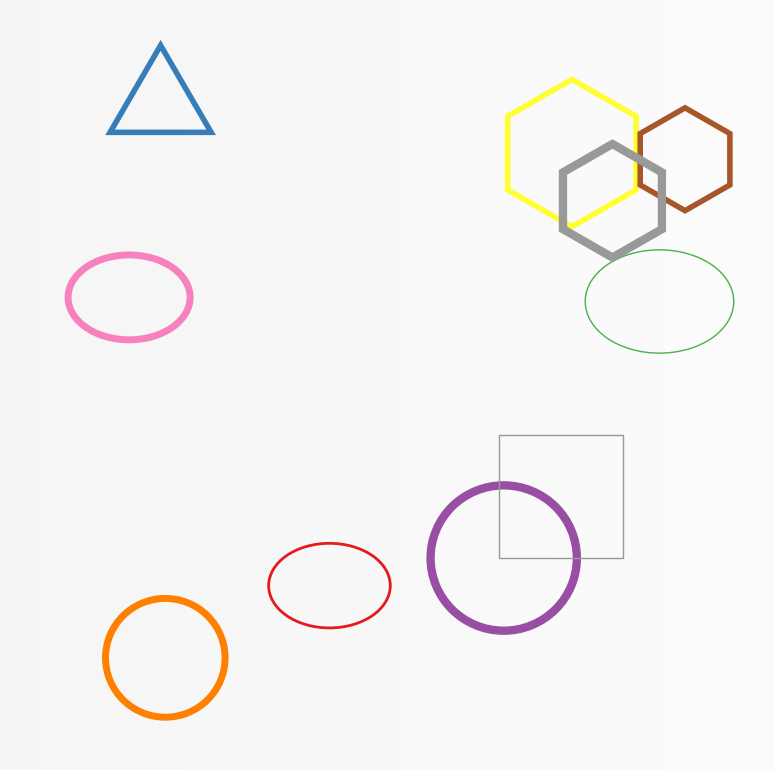[{"shape": "oval", "thickness": 1, "radius": 0.39, "center": [0.425, 0.239]}, {"shape": "triangle", "thickness": 2, "radius": 0.38, "center": [0.207, 0.866]}, {"shape": "oval", "thickness": 0.5, "radius": 0.48, "center": [0.851, 0.608]}, {"shape": "circle", "thickness": 3, "radius": 0.47, "center": [0.65, 0.275]}, {"shape": "circle", "thickness": 2.5, "radius": 0.39, "center": [0.213, 0.146]}, {"shape": "hexagon", "thickness": 2, "radius": 0.48, "center": [0.738, 0.801]}, {"shape": "hexagon", "thickness": 2, "radius": 0.33, "center": [0.884, 0.793]}, {"shape": "oval", "thickness": 2.5, "radius": 0.39, "center": [0.167, 0.614]}, {"shape": "hexagon", "thickness": 3, "radius": 0.37, "center": [0.79, 0.739]}, {"shape": "square", "thickness": 0.5, "radius": 0.4, "center": [0.724, 0.355]}]